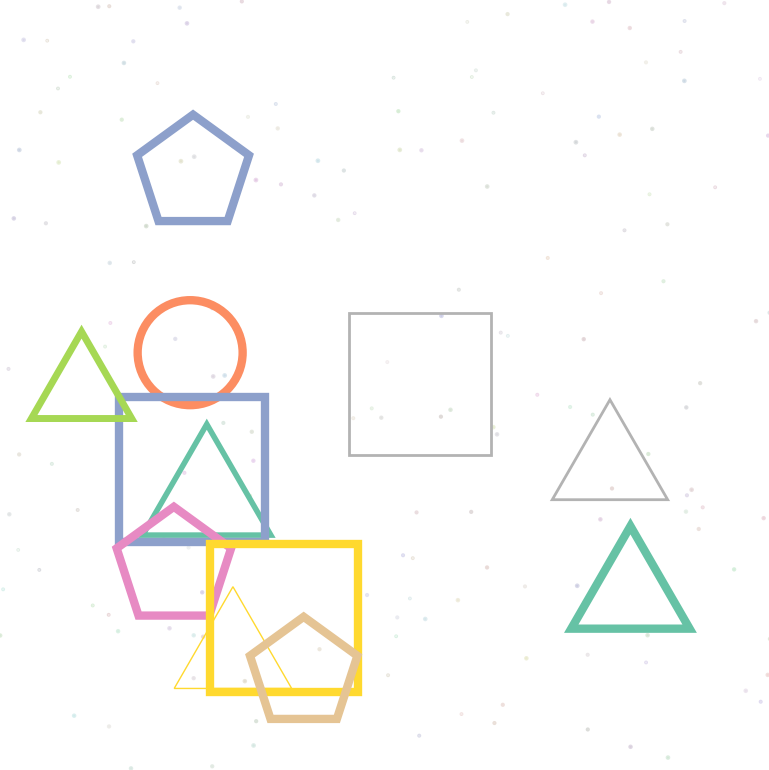[{"shape": "triangle", "thickness": 2, "radius": 0.48, "center": [0.269, 0.353]}, {"shape": "triangle", "thickness": 3, "radius": 0.44, "center": [0.819, 0.228]}, {"shape": "circle", "thickness": 3, "radius": 0.34, "center": [0.247, 0.542]}, {"shape": "pentagon", "thickness": 3, "radius": 0.38, "center": [0.251, 0.775]}, {"shape": "square", "thickness": 3, "radius": 0.47, "center": [0.249, 0.39]}, {"shape": "pentagon", "thickness": 3, "radius": 0.39, "center": [0.226, 0.264]}, {"shape": "triangle", "thickness": 2.5, "radius": 0.38, "center": [0.106, 0.494]}, {"shape": "square", "thickness": 3, "radius": 0.48, "center": [0.369, 0.197]}, {"shape": "triangle", "thickness": 0.5, "radius": 0.44, "center": [0.303, 0.15]}, {"shape": "pentagon", "thickness": 3, "radius": 0.37, "center": [0.394, 0.126]}, {"shape": "triangle", "thickness": 1, "radius": 0.43, "center": [0.792, 0.394]}, {"shape": "square", "thickness": 1, "radius": 0.46, "center": [0.545, 0.501]}]